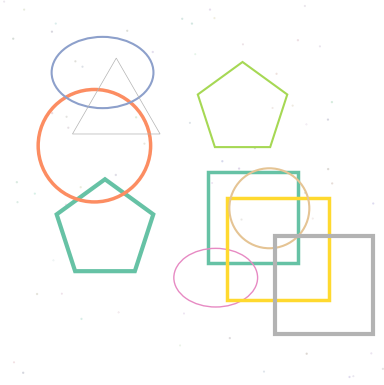[{"shape": "pentagon", "thickness": 3, "radius": 0.66, "center": [0.273, 0.402]}, {"shape": "square", "thickness": 2.5, "radius": 0.59, "center": [0.657, 0.435]}, {"shape": "circle", "thickness": 2.5, "radius": 0.73, "center": [0.245, 0.622]}, {"shape": "oval", "thickness": 1.5, "radius": 0.66, "center": [0.266, 0.812]}, {"shape": "oval", "thickness": 1, "radius": 0.54, "center": [0.56, 0.279]}, {"shape": "pentagon", "thickness": 1.5, "radius": 0.61, "center": [0.63, 0.717]}, {"shape": "square", "thickness": 2.5, "radius": 0.66, "center": [0.722, 0.352]}, {"shape": "circle", "thickness": 1.5, "radius": 0.52, "center": [0.7, 0.459]}, {"shape": "triangle", "thickness": 0.5, "radius": 0.66, "center": [0.302, 0.718]}, {"shape": "square", "thickness": 3, "radius": 0.63, "center": [0.841, 0.26]}]